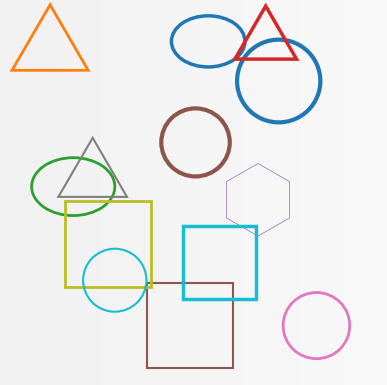[{"shape": "oval", "thickness": 2.5, "radius": 0.47, "center": [0.537, 0.893]}, {"shape": "circle", "thickness": 3, "radius": 0.54, "center": [0.719, 0.79]}, {"shape": "triangle", "thickness": 2, "radius": 0.57, "center": [0.129, 0.874]}, {"shape": "oval", "thickness": 2, "radius": 0.54, "center": [0.189, 0.515]}, {"shape": "triangle", "thickness": 2.5, "radius": 0.46, "center": [0.686, 0.892]}, {"shape": "hexagon", "thickness": 0.5, "radius": 0.47, "center": [0.666, 0.481]}, {"shape": "circle", "thickness": 3, "radius": 0.44, "center": [0.505, 0.63]}, {"shape": "square", "thickness": 1.5, "radius": 0.55, "center": [0.49, 0.155]}, {"shape": "circle", "thickness": 2, "radius": 0.43, "center": [0.817, 0.154]}, {"shape": "triangle", "thickness": 1.5, "radius": 0.51, "center": [0.239, 0.54]}, {"shape": "square", "thickness": 2, "radius": 0.56, "center": [0.279, 0.365]}, {"shape": "square", "thickness": 2.5, "radius": 0.47, "center": [0.567, 0.317]}, {"shape": "circle", "thickness": 1.5, "radius": 0.41, "center": [0.296, 0.272]}]